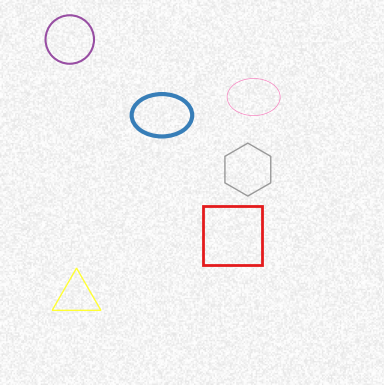[{"shape": "square", "thickness": 2, "radius": 0.38, "center": [0.604, 0.389]}, {"shape": "oval", "thickness": 3, "radius": 0.39, "center": [0.421, 0.701]}, {"shape": "circle", "thickness": 1.5, "radius": 0.31, "center": [0.181, 0.897]}, {"shape": "triangle", "thickness": 1, "radius": 0.37, "center": [0.199, 0.23]}, {"shape": "oval", "thickness": 0.5, "radius": 0.34, "center": [0.659, 0.748]}, {"shape": "hexagon", "thickness": 1, "radius": 0.34, "center": [0.644, 0.56]}]